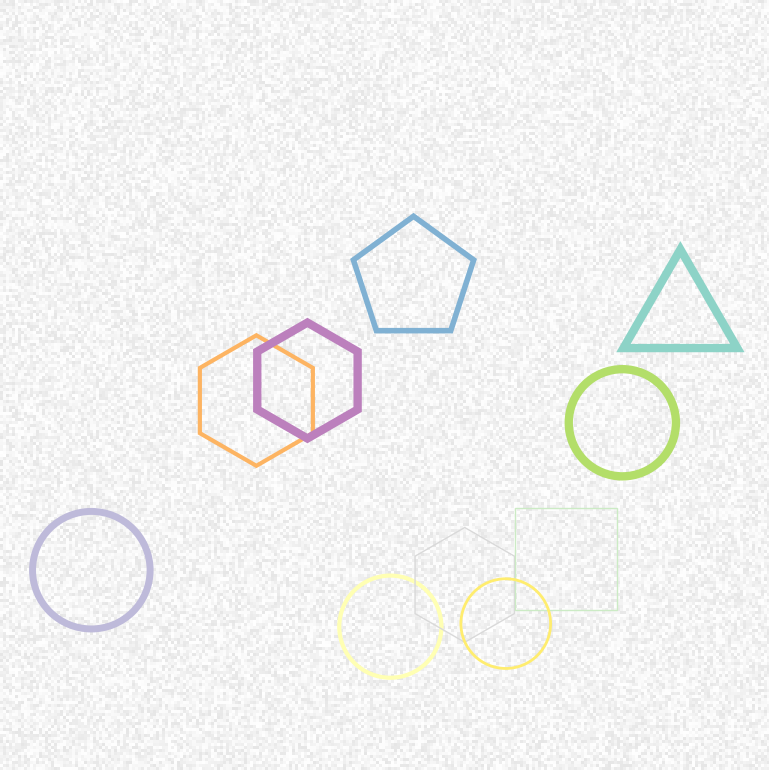[{"shape": "triangle", "thickness": 3, "radius": 0.43, "center": [0.884, 0.591]}, {"shape": "circle", "thickness": 1.5, "radius": 0.33, "center": [0.507, 0.186]}, {"shape": "circle", "thickness": 2.5, "radius": 0.38, "center": [0.119, 0.26]}, {"shape": "pentagon", "thickness": 2, "radius": 0.41, "center": [0.537, 0.637]}, {"shape": "hexagon", "thickness": 1.5, "radius": 0.42, "center": [0.333, 0.48]}, {"shape": "circle", "thickness": 3, "radius": 0.35, "center": [0.808, 0.451]}, {"shape": "hexagon", "thickness": 0.5, "radius": 0.37, "center": [0.604, 0.24]}, {"shape": "hexagon", "thickness": 3, "radius": 0.38, "center": [0.399, 0.506]}, {"shape": "square", "thickness": 0.5, "radius": 0.33, "center": [0.735, 0.274]}, {"shape": "circle", "thickness": 1, "radius": 0.29, "center": [0.657, 0.19]}]